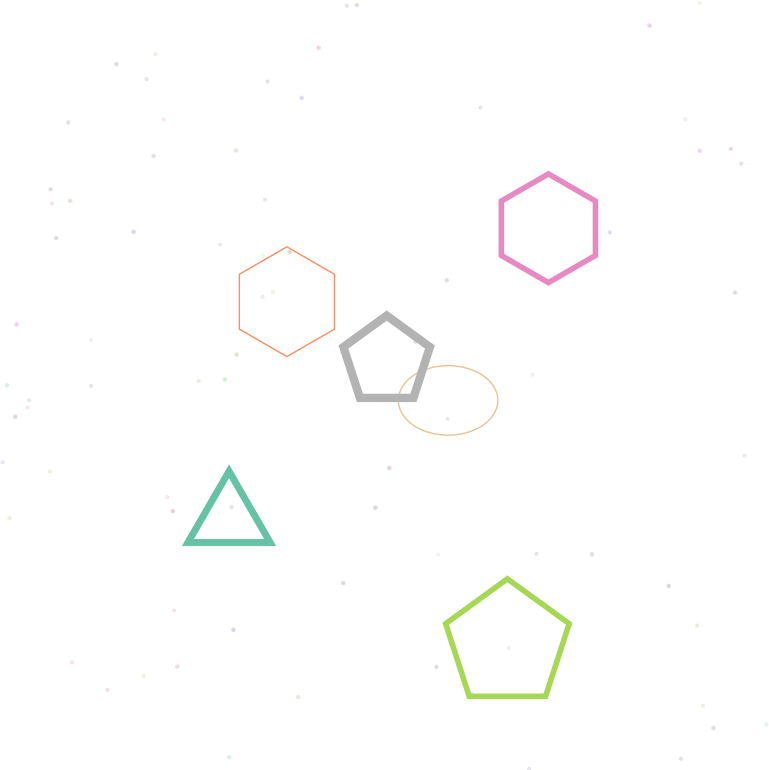[{"shape": "triangle", "thickness": 2.5, "radius": 0.31, "center": [0.297, 0.326]}, {"shape": "hexagon", "thickness": 0.5, "radius": 0.36, "center": [0.373, 0.608]}, {"shape": "hexagon", "thickness": 2, "radius": 0.35, "center": [0.712, 0.704]}, {"shape": "pentagon", "thickness": 2, "radius": 0.42, "center": [0.659, 0.164]}, {"shape": "oval", "thickness": 0.5, "radius": 0.32, "center": [0.582, 0.48]}, {"shape": "pentagon", "thickness": 3, "radius": 0.3, "center": [0.502, 0.531]}]